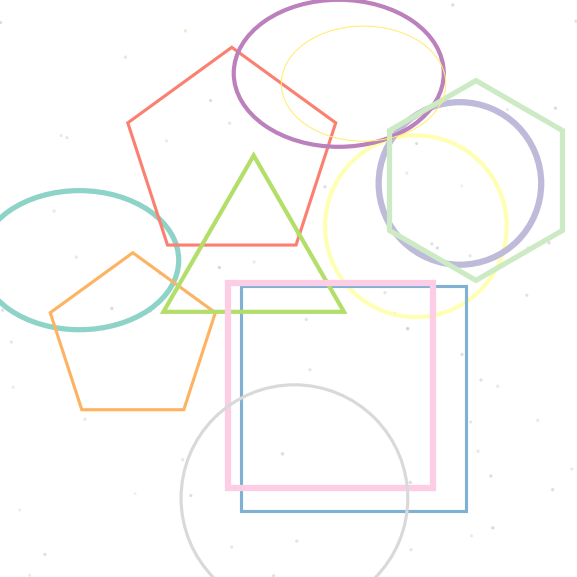[{"shape": "oval", "thickness": 2.5, "radius": 0.86, "center": [0.137, 0.549]}, {"shape": "circle", "thickness": 2, "radius": 0.79, "center": [0.72, 0.607]}, {"shape": "circle", "thickness": 3, "radius": 0.7, "center": [0.796, 0.681]}, {"shape": "pentagon", "thickness": 1.5, "radius": 0.95, "center": [0.401, 0.728]}, {"shape": "square", "thickness": 1.5, "radius": 0.97, "center": [0.613, 0.308]}, {"shape": "pentagon", "thickness": 1.5, "radius": 0.75, "center": [0.23, 0.411]}, {"shape": "triangle", "thickness": 2, "radius": 0.9, "center": [0.439, 0.549]}, {"shape": "square", "thickness": 3, "radius": 0.89, "center": [0.572, 0.332]}, {"shape": "circle", "thickness": 1.5, "radius": 0.98, "center": [0.51, 0.137]}, {"shape": "oval", "thickness": 2, "radius": 0.91, "center": [0.587, 0.872]}, {"shape": "hexagon", "thickness": 2.5, "radius": 0.86, "center": [0.824, 0.687]}, {"shape": "oval", "thickness": 0.5, "radius": 0.71, "center": [0.63, 0.854]}]